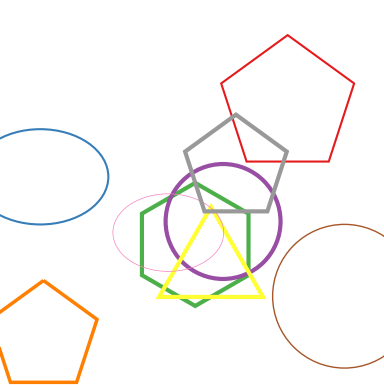[{"shape": "pentagon", "thickness": 1.5, "radius": 0.91, "center": [0.747, 0.727]}, {"shape": "oval", "thickness": 1.5, "radius": 0.88, "center": [0.105, 0.541]}, {"shape": "hexagon", "thickness": 3, "radius": 0.8, "center": [0.507, 0.365]}, {"shape": "circle", "thickness": 3, "radius": 0.75, "center": [0.579, 0.425]}, {"shape": "pentagon", "thickness": 2.5, "radius": 0.73, "center": [0.113, 0.125]}, {"shape": "triangle", "thickness": 3, "radius": 0.78, "center": [0.548, 0.307]}, {"shape": "circle", "thickness": 1, "radius": 0.93, "center": [0.895, 0.231]}, {"shape": "oval", "thickness": 0.5, "radius": 0.72, "center": [0.437, 0.396]}, {"shape": "pentagon", "thickness": 3, "radius": 0.69, "center": [0.613, 0.563]}]